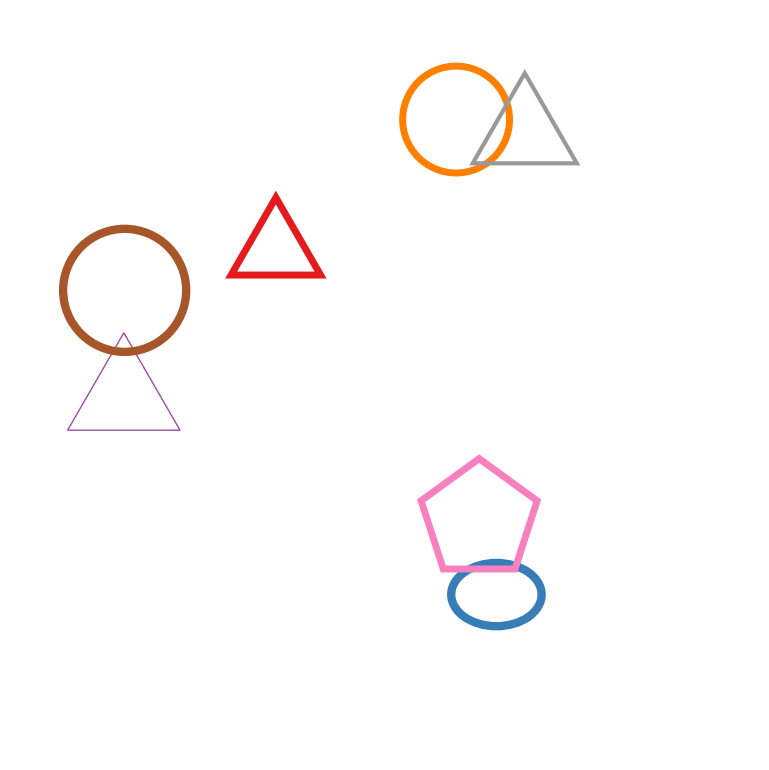[{"shape": "triangle", "thickness": 2.5, "radius": 0.34, "center": [0.358, 0.676]}, {"shape": "oval", "thickness": 3, "radius": 0.29, "center": [0.645, 0.228]}, {"shape": "triangle", "thickness": 0.5, "radius": 0.42, "center": [0.161, 0.483]}, {"shape": "circle", "thickness": 2.5, "radius": 0.35, "center": [0.592, 0.845]}, {"shape": "circle", "thickness": 3, "radius": 0.4, "center": [0.162, 0.623]}, {"shape": "pentagon", "thickness": 2.5, "radius": 0.4, "center": [0.622, 0.325]}, {"shape": "triangle", "thickness": 1.5, "radius": 0.39, "center": [0.682, 0.827]}]